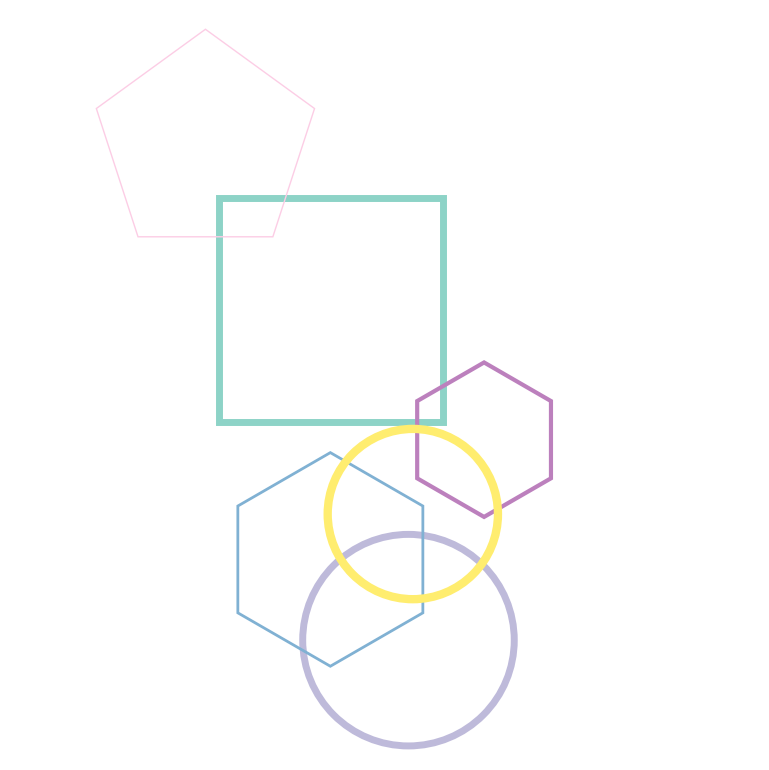[{"shape": "square", "thickness": 2.5, "radius": 0.73, "center": [0.43, 0.598]}, {"shape": "circle", "thickness": 2.5, "radius": 0.69, "center": [0.53, 0.169]}, {"shape": "hexagon", "thickness": 1, "radius": 0.69, "center": [0.429, 0.273]}, {"shape": "pentagon", "thickness": 0.5, "radius": 0.74, "center": [0.267, 0.813]}, {"shape": "hexagon", "thickness": 1.5, "radius": 0.5, "center": [0.629, 0.429]}, {"shape": "circle", "thickness": 3, "radius": 0.55, "center": [0.536, 0.332]}]